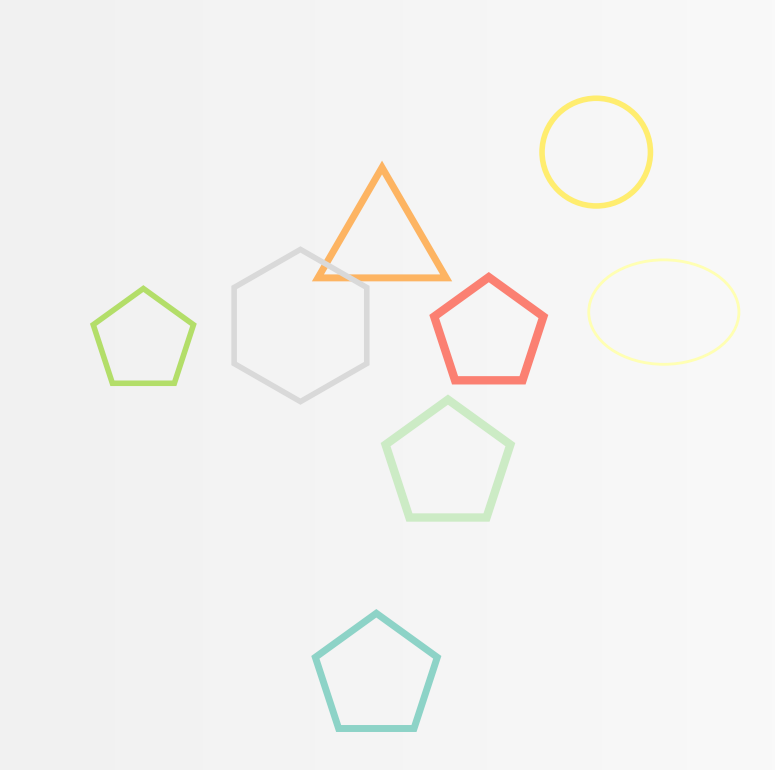[{"shape": "pentagon", "thickness": 2.5, "radius": 0.41, "center": [0.486, 0.121]}, {"shape": "oval", "thickness": 1, "radius": 0.48, "center": [0.857, 0.595]}, {"shape": "pentagon", "thickness": 3, "radius": 0.37, "center": [0.631, 0.566]}, {"shape": "triangle", "thickness": 2.5, "radius": 0.48, "center": [0.493, 0.687]}, {"shape": "pentagon", "thickness": 2, "radius": 0.34, "center": [0.185, 0.557]}, {"shape": "hexagon", "thickness": 2, "radius": 0.49, "center": [0.388, 0.577]}, {"shape": "pentagon", "thickness": 3, "radius": 0.42, "center": [0.578, 0.396]}, {"shape": "circle", "thickness": 2, "radius": 0.35, "center": [0.769, 0.802]}]